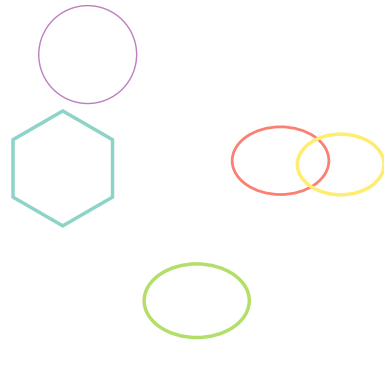[{"shape": "hexagon", "thickness": 2.5, "radius": 0.75, "center": [0.163, 0.563]}, {"shape": "oval", "thickness": 2, "radius": 0.63, "center": [0.729, 0.583]}, {"shape": "oval", "thickness": 2.5, "radius": 0.68, "center": [0.511, 0.219]}, {"shape": "circle", "thickness": 1, "radius": 0.64, "center": [0.228, 0.858]}, {"shape": "oval", "thickness": 2.5, "radius": 0.56, "center": [0.885, 0.573]}]